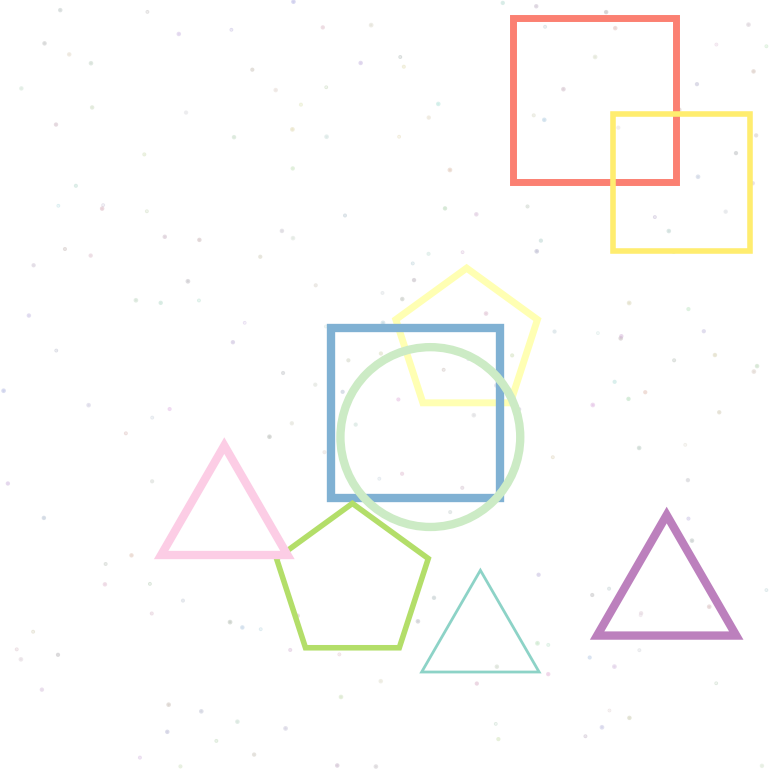[{"shape": "triangle", "thickness": 1, "radius": 0.44, "center": [0.624, 0.171]}, {"shape": "pentagon", "thickness": 2.5, "radius": 0.48, "center": [0.606, 0.555]}, {"shape": "square", "thickness": 2.5, "radius": 0.53, "center": [0.772, 0.87]}, {"shape": "square", "thickness": 3, "radius": 0.55, "center": [0.539, 0.464]}, {"shape": "pentagon", "thickness": 2, "radius": 0.52, "center": [0.458, 0.243]}, {"shape": "triangle", "thickness": 3, "radius": 0.47, "center": [0.291, 0.327]}, {"shape": "triangle", "thickness": 3, "radius": 0.52, "center": [0.866, 0.227]}, {"shape": "circle", "thickness": 3, "radius": 0.58, "center": [0.559, 0.432]}, {"shape": "square", "thickness": 2, "radius": 0.44, "center": [0.885, 0.763]}]